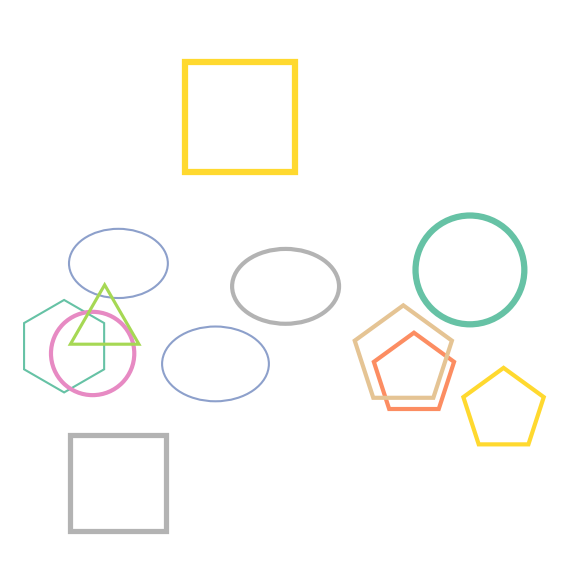[{"shape": "hexagon", "thickness": 1, "radius": 0.4, "center": [0.111, 0.4]}, {"shape": "circle", "thickness": 3, "radius": 0.47, "center": [0.814, 0.532]}, {"shape": "pentagon", "thickness": 2, "radius": 0.37, "center": [0.717, 0.35]}, {"shape": "oval", "thickness": 1, "radius": 0.43, "center": [0.205, 0.543]}, {"shape": "oval", "thickness": 1, "radius": 0.46, "center": [0.373, 0.369]}, {"shape": "circle", "thickness": 2, "radius": 0.36, "center": [0.16, 0.387]}, {"shape": "triangle", "thickness": 1.5, "radius": 0.34, "center": [0.181, 0.437]}, {"shape": "square", "thickness": 3, "radius": 0.48, "center": [0.416, 0.796]}, {"shape": "pentagon", "thickness": 2, "radius": 0.37, "center": [0.872, 0.289]}, {"shape": "pentagon", "thickness": 2, "radius": 0.44, "center": [0.698, 0.382]}, {"shape": "square", "thickness": 2.5, "radius": 0.42, "center": [0.204, 0.163]}, {"shape": "oval", "thickness": 2, "radius": 0.46, "center": [0.495, 0.503]}]